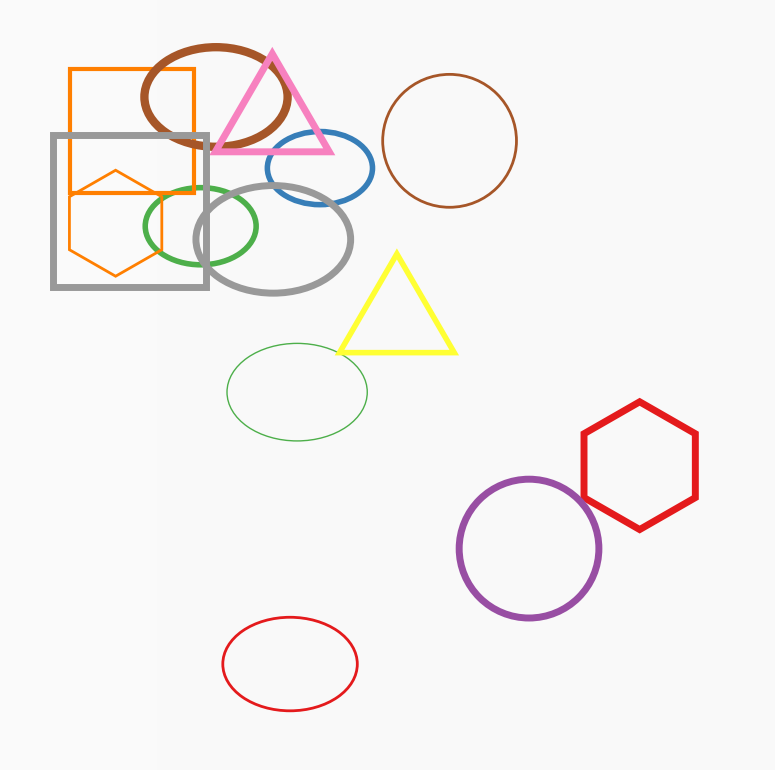[{"shape": "oval", "thickness": 1, "radius": 0.43, "center": [0.374, 0.138]}, {"shape": "hexagon", "thickness": 2.5, "radius": 0.41, "center": [0.825, 0.395]}, {"shape": "oval", "thickness": 2, "radius": 0.34, "center": [0.413, 0.782]}, {"shape": "oval", "thickness": 0.5, "radius": 0.45, "center": [0.383, 0.491]}, {"shape": "oval", "thickness": 2, "radius": 0.36, "center": [0.259, 0.706]}, {"shape": "circle", "thickness": 2.5, "radius": 0.45, "center": [0.683, 0.288]}, {"shape": "square", "thickness": 1.5, "radius": 0.4, "center": [0.171, 0.83]}, {"shape": "hexagon", "thickness": 1, "radius": 0.34, "center": [0.149, 0.71]}, {"shape": "triangle", "thickness": 2, "radius": 0.43, "center": [0.512, 0.585]}, {"shape": "circle", "thickness": 1, "radius": 0.43, "center": [0.58, 0.817]}, {"shape": "oval", "thickness": 3, "radius": 0.46, "center": [0.279, 0.874]}, {"shape": "triangle", "thickness": 2.5, "radius": 0.42, "center": [0.351, 0.845]}, {"shape": "square", "thickness": 2.5, "radius": 0.49, "center": [0.167, 0.725]}, {"shape": "oval", "thickness": 2.5, "radius": 0.5, "center": [0.353, 0.689]}]